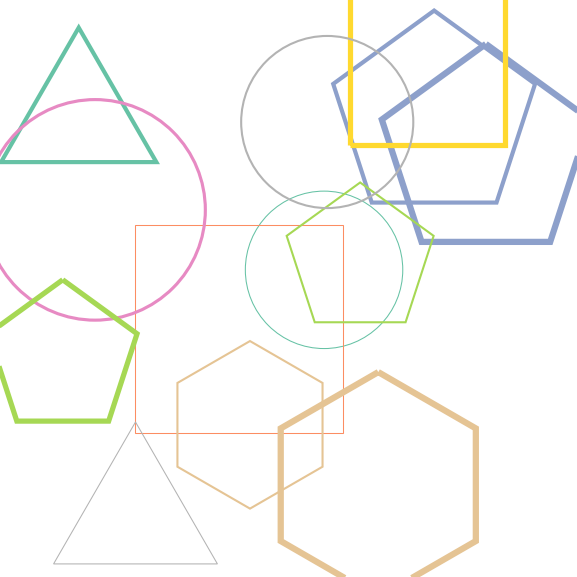[{"shape": "triangle", "thickness": 2, "radius": 0.78, "center": [0.136, 0.796]}, {"shape": "circle", "thickness": 0.5, "radius": 0.68, "center": [0.561, 0.532]}, {"shape": "square", "thickness": 0.5, "radius": 0.9, "center": [0.414, 0.429]}, {"shape": "pentagon", "thickness": 3, "radius": 0.95, "center": [0.841, 0.734]}, {"shape": "pentagon", "thickness": 2, "radius": 0.92, "center": [0.752, 0.797]}, {"shape": "circle", "thickness": 1.5, "radius": 0.95, "center": [0.165, 0.636]}, {"shape": "pentagon", "thickness": 1, "radius": 0.67, "center": [0.624, 0.549]}, {"shape": "pentagon", "thickness": 2.5, "radius": 0.68, "center": [0.109, 0.379]}, {"shape": "square", "thickness": 2.5, "radius": 0.67, "center": [0.741, 0.882]}, {"shape": "hexagon", "thickness": 3, "radius": 0.98, "center": [0.655, 0.16]}, {"shape": "hexagon", "thickness": 1, "radius": 0.73, "center": [0.433, 0.263]}, {"shape": "triangle", "thickness": 0.5, "radius": 0.82, "center": [0.235, 0.105]}, {"shape": "circle", "thickness": 1, "radius": 0.75, "center": [0.567, 0.788]}]